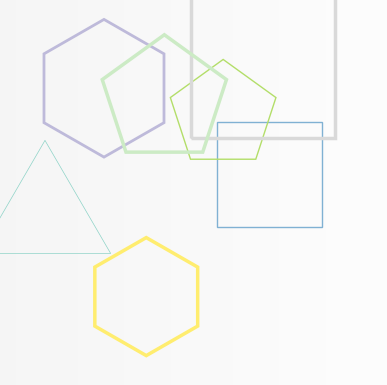[{"shape": "triangle", "thickness": 0.5, "radius": 0.98, "center": [0.116, 0.439]}, {"shape": "hexagon", "thickness": 2, "radius": 0.89, "center": [0.268, 0.771]}, {"shape": "square", "thickness": 1, "radius": 0.68, "center": [0.695, 0.547]}, {"shape": "pentagon", "thickness": 1, "radius": 0.72, "center": [0.576, 0.702]}, {"shape": "square", "thickness": 2.5, "radius": 0.93, "center": [0.679, 0.828]}, {"shape": "pentagon", "thickness": 2.5, "radius": 0.84, "center": [0.424, 0.741]}, {"shape": "hexagon", "thickness": 2.5, "radius": 0.77, "center": [0.377, 0.23]}]